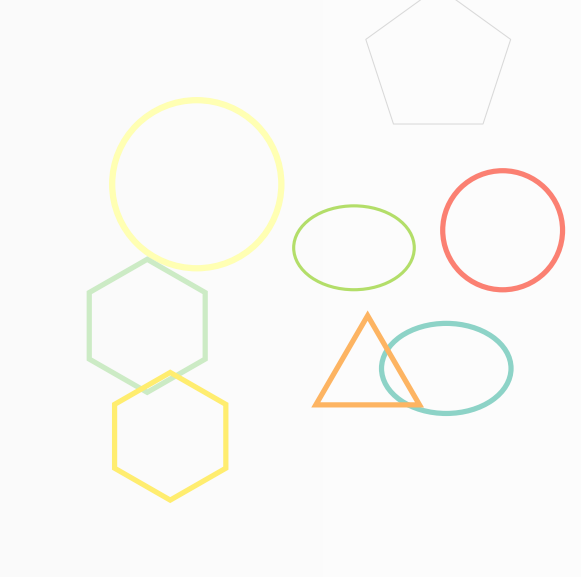[{"shape": "oval", "thickness": 2.5, "radius": 0.56, "center": [0.768, 0.361]}, {"shape": "circle", "thickness": 3, "radius": 0.73, "center": [0.339, 0.68]}, {"shape": "circle", "thickness": 2.5, "radius": 0.52, "center": [0.865, 0.6]}, {"shape": "triangle", "thickness": 2.5, "radius": 0.52, "center": [0.633, 0.35]}, {"shape": "oval", "thickness": 1.5, "radius": 0.52, "center": [0.609, 0.57]}, {"shape": "pentagon", "thickness": 0.5, "radius": 0.66, "center": [0.754, 0.89]}, {"shape": "hexagon", "thickness": 2.5, "radius": 0.58, "center": [0.253, 0.435]}, {"shape": "hexagon", "thickness": 2.5, "radius": 0.55, "center": [0.293, 0.244]}]